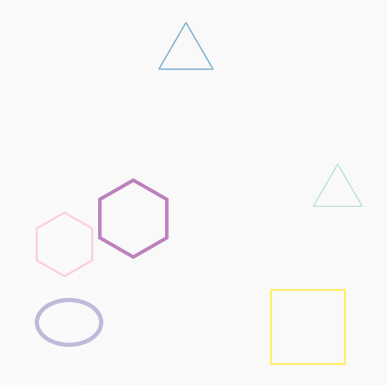[{"shape": "triangle", "thickness": 0.5, "radius": 0.36, "center": [0.872, 0.501]}, {"shape": "oval", "thickness": 3, "radius": 0.42, "center": [0.178, 0.163]}, {"shape": "triangle", "thickness": 1, "radius": 0.4, "center": [0.48, 0.861]}, {"shape": "hexagon", "thickness": 1.5, "radius": 0.41, "center": [0.166, 0.365]}, {"shape": "hexagon", "thickness": 2.5, "radius": 0.5, "center": [0.344, 0.432]}, {"shape": "square", "thickness": 1.5, "radius": 0.48, "center": [0.795, 0.149]}]